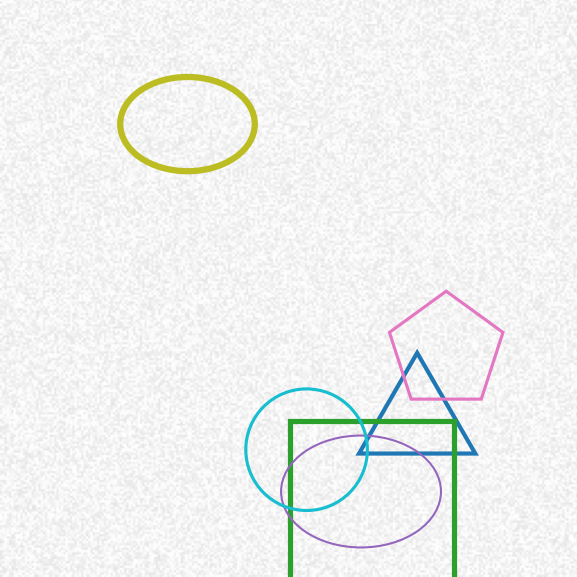[{"shape": "triangle", "thickness": 2, "radius": 0.58, "center": [0.722, 0.272]}, {"shape": "square", "thickness": 2.5, "radius": 0.71, "center": [0.644, 0.127]}, {"shape": "oval", "thickness": 1, "radius": 0.69, "center": [0.625, 0.148]}, {"shape": "pentagon", "thickness": 1.5, "radius": 0.52, "center": [0.773, 0.392]}, {"shape": "oval", "thickness": 3, "radius": 0.58, "center": [0.325, 0.784]}, {"shape": "circle", "thickness": 1.5, "radius": 0.53, "center": [0.531, 0.22]}]